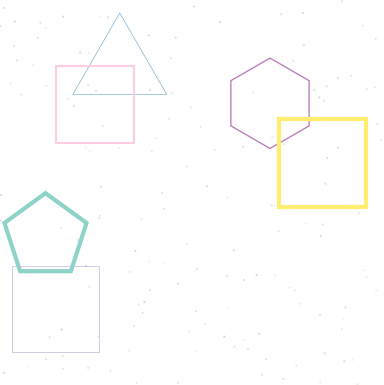[{"shape": "pentagon", "thickness": 3, "radius": 0.56, "center": [0.118, 0.386]}, {"shape": "square", "thickness": 0.5, "radius": 0.56, "center": [0.145, 0.197]}, {"shape": "triangle", "thickness": 0.5, "radius": 0.7, "center": [0.311, 0.825]}, {"shape": "square", "thickness": 1.5, "radius": 0.51, "center": [0.247, 0.728]}, {"shape": "hexagon", "thickness": 1, "radius": 0.59, "center": [0.701, 0.732]}, {"shape": "square", "thickness": 3, "radius": 0.57, "center": [0.838, 0.577]}]